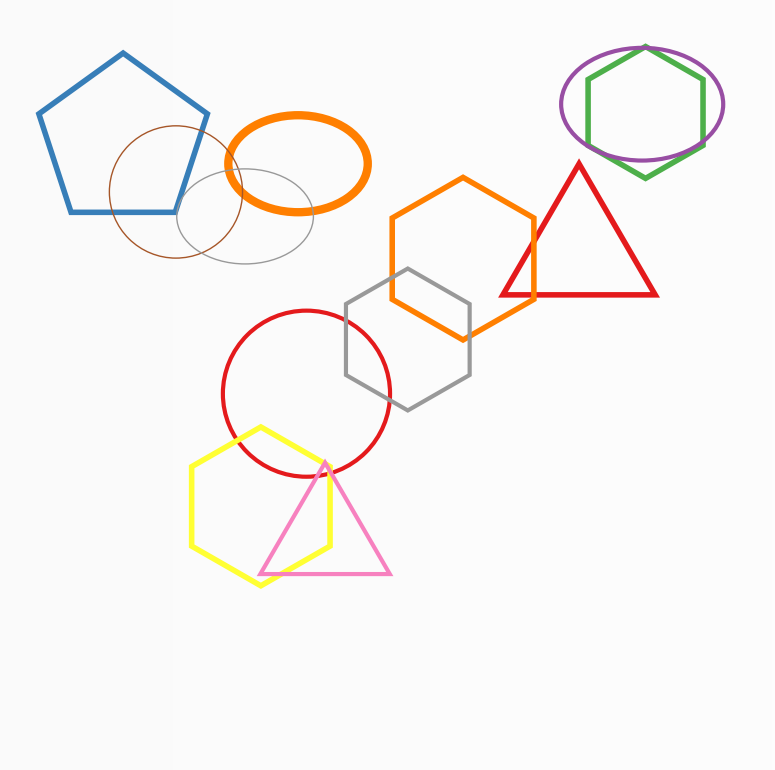[{"shape": "triangle", "thickness": 2, "radius": 0.57, "center": [0.747, 0.674]}, {"shape": "circle", "thickness": 1.5, "radius": 0.54, "center": [0.395, 0.489]}, {"shape": "pentagon", "thickness": 2, "radius": 0.57, "center": [0.159, 0.817]}, {"shape": "hexagon", "thickness": 2, "radius": 0.43, "center": [0.833, 0.854]}, {"shape": "oval", "thickness": 1.5, "radius": 0.52, "center": [0.829, 0.865]}, {"shape": "hexagon", "thickness": 2, "radius": 0.53, "center": [0.597, 0.664]}, {"shape": "oval", "thickness": 3, "radius": 0.45, "center": [0.385, 0.787]}, {"shape": "hexagon", "thickness": 2, "radius": 0.52, "center": [0.337, 0.342]}, {"shape": "circle", "thickness": 0.5, "radius": 0.43, "center": [0.227, 0.751]}, {"shape": "triangle", "thickness": 1.5, "radius": 0.48, "center": [0.419, 0.303]}, {"shape": "hexagon", "thickness": 1.5, "radius": 0.46, "center": [0.526, 0.559]}, {"shape": "oval", "thickness": 0.5, "radius": 0.44, "center": [0.316, 0.719]}]